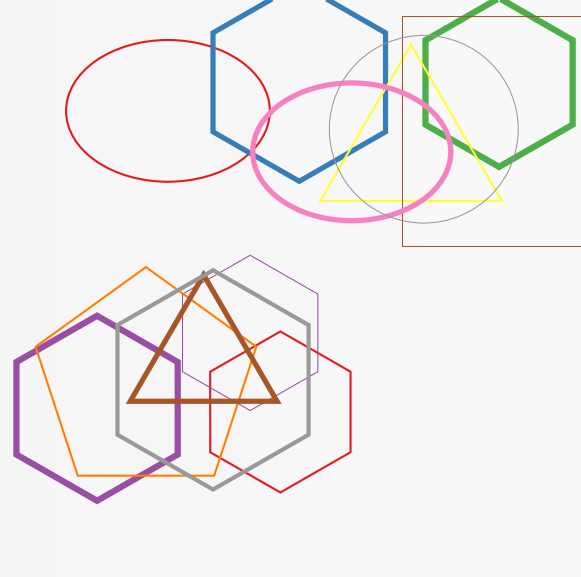[{"shape": "hexagon", "thickness": 1, "radius": 0.7, "center": [0.482, 0.286]}, {"shape": "oval", "thickness": 1, "radius": 0.88, "center": [0.289, 0.807]}, {"shape": "hexagon", "thickness": 2.5, "radius": 0.86, "center": [0.515, 0.857]}, {"shape": "hexagon", "thickness": 3, "radius": 0.73, "center": [0.859, 0.856]}, {"shape": "hexagon", "thickness": 0.5, "radius": 0.67, "center": [0.43, 0.423]}, {"shape": "hexagon", "thickness": 3, "radius": 0.8, "center": [0.167, 0.292]}, {"shape": "pentagon", "thickness": 1, "radius": 1.0, "center": [0.251, 0.337]}, {"shape": "triangle", "thickness": 1, "radius": 0.9, "center": [0.707, 0.741]}, {"shape": "square", "thickness": 0.5, "radius": 1.0, "center": [0.89, 0.772]}, {"shape": "triangle", "thickness": 2.5, "radius": 0.73, "center": [0.35, 0.377]}, {"shape": "oval", "thickness": 2.5, "radius": 0.85, "center": [0.605, 0.736]}, {"shape": "hexagon", "thickness": 2, "radius": 0.95, "center": [0.366, 0.341]}, {"shape": "circle", "thickness": 0.5, "radius": 0.81, "center": [0.729, 0.775]}]